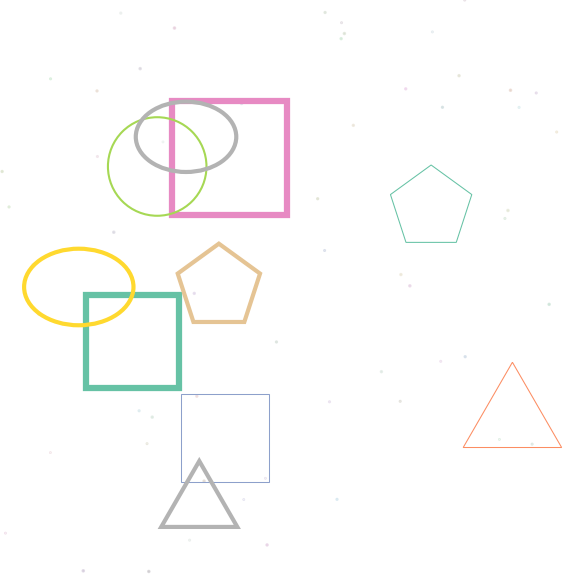[{"shape": "square", "thickness": 3, "radius": 0.4, "center": [0.229, 0.408]}, {"shape": "pentagon", "thickness": 0.5, "radius": 0.37, "center": [0.747, 0.639]}, {"shape": "triangle", "thickness": 0.5, "radius": 0.49, "center": [0.887, 0.273]}, {"shape": "square", "thickness": 0.5, "radius": 0.38, "center": [0.389, 0.241]}, {"shape": "square", "thickness": 3, "radius": 0.5, "center": [0.397, 0.725]}, {"shape": "circle", "thickness": 1, "radius": 0.43, "center": [0.272, 0.711]}, {"shape": "oval", "thickness": 2, "radius": 0.47, "center": [0.136, 0.502]}, {"shape": "pentagon", "thickness": 2, "radius": 0.37, "center": [0.379, 0.502]}, {"shape": "oval", "thickness": 2, "radius": 0.44, "center": [0.322, 0.762]}, {"shape": "triangle", "thickness": 2, "radius": 0.38, "center": [0.345, 0.125]}]